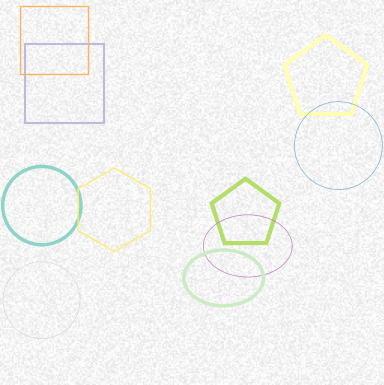[{"shape": "circle", "thickness": 2.5, "radius": 0.51, "center": [0.109, 0.466]}, {"shape": "pentagon", "thickness": 3, "radius": 0.57, "center": [0.846, 0.796]}, {"shape": "square", "thickness": 1.5, "radius": 0.51, "center": [0.168, 0.782]}, {"shape": "circle", "thickness": 0.5, "radius": 0.57, "center": [0.879, 0.622]}, {"shape": "square", "thickness": 1, "radius": 0.44, "center": [0.14, 0.896]}, {"shape": "pentagon", "thickness": 3, "radius": 0.46, "center": [0.638, 0.443]}, {"shape": "circle", "thickness": 0.5, "radius": 0.5, "center": [0.108, 0.22]}, {"shape": "oval", "thickness": 0.5, "radius": 0.58, "center": [0.644, 0.361]}, {"shape": "oval", "thickness": 2.5, "radius": 0.52, "center": [0.581, 0.278]}, {"shape": "hexagon", "thickness": 1, "radius": 0.54, "center": [0.297, 0.455]}]